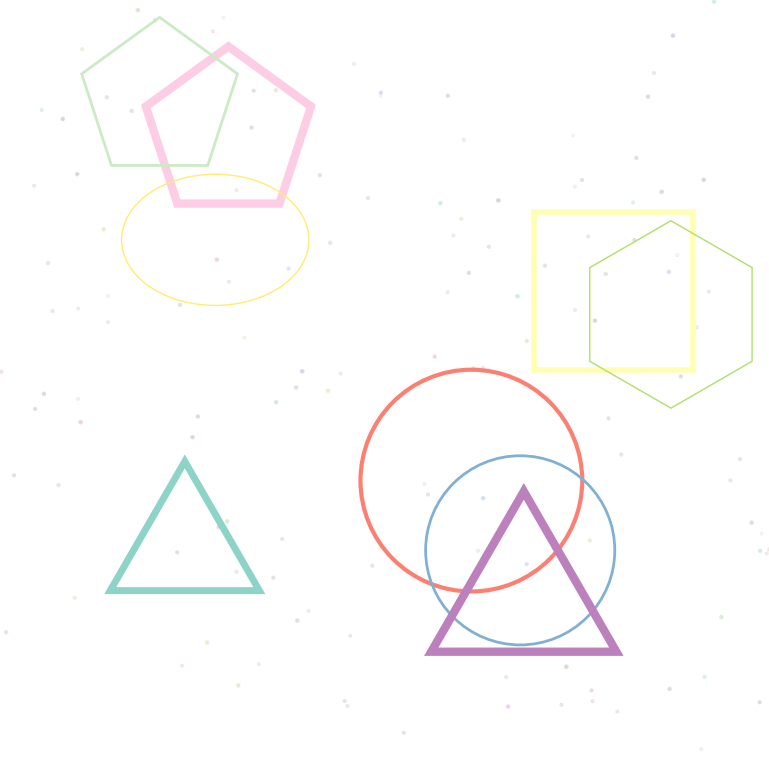[{"shape": "triangle", "thickness": 2.5, "radius": 0.56, "center": [0.24, 0.289]}, {"shape": "square", "thickness": 2, "radius": 0.51, "center": [0.797, 0.622]}, {"shape": "circle", "thickness": 1.5, "radius": 0.72, "center": [0.612, 0.376]}, {"shape": "circle", "thickness": 1, "radius": 0.61, "center": [0.676, 0.285]}, {"shape": "hexagon", "thickness": 0.5, "radius": 0.61, "center": [0.871, 0.592]}, {"shape": "pentagon", "thickness": 3, "radius": 0.56, "center": [0.297, 0.827]}, {"shape": "triangle", "thickness": 3, "radius": 0.69, "center": [0.68, 0.223]}, {"shape": "pentagon", "thickness": 1, "radius": 0.53, "center": [0.207, 0.871]}, {"shape": "oval", "thickness": 0.5, "radius": 0.61, "center": [0.28, 0.689]}]